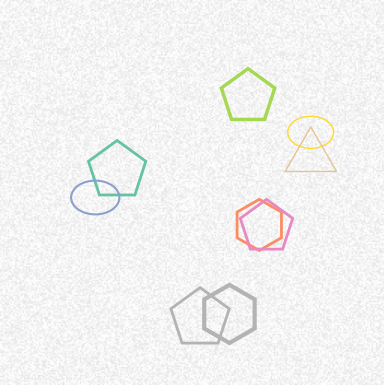[{"shape": "pentagon", "thickness": 2, "radius": 0.39, "center": [0.304, 0.557]}, {"shape": "hexagon", "thickness": 2, "radius": 0.33, "center": [0.673, 0.416]}, {"shape": "oval", "thickness": 1.5, "radius": 0.31, "center": [0.247, 0.487]}, {"shape": "pentagon", "thickness": 2, "radius": 0.36, "center": [0.692, 0.411]}, {"shape": "pentagon", "thickness": 2.5, "radius": 0.36, "center": [0.644, 0.749]}, {"shape": "oval", "thickness": 1, "radius": 0.3, "center": [0.807, 0.656]}, {"shape": "triangle", "thickness": 1, "radius": 0.39, "center": [0.807, 0.593]}, {"shape": "pentagon", "thickness": 2, "radius": 0.4, "center": [0.52, 0.173]}, {"shape": "hexagon", "thickness": 3, "radius": 0.38, "center": [0.596, 0.185]}]